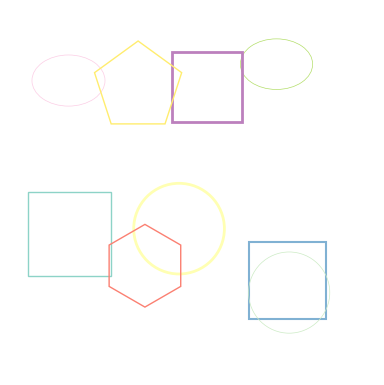[{"shape": "square", "thickness": 1, "radius": 0.54, "center": [0.181, 0.392]}, {"shape": "circle", "thickness": 2, "radius": 0.59, "center": [0.465, 0.406]}, {"shape": "hexagon", "thickness": 1, "radius": 0.54, "center": [0.376, 0.31]}, {"shape": "square", "thickness": 1.5, "radius": 0.5, "center": [0.747, 0.271]}, {"shape": "oval", "thickness": 0.5, "radius": 0.47, "center": [0.718, 0.833]}, {"shape": "oval", "thickness": 0.5, "radius": 0.47, "center": [0.178, 0.791]}, {"shape": "square", "thickness": 2, "radius": 0.45, "center": [0.537, 0.775]}, {"shape": "circle", "thickness": 0.5, "radius": 0.53, "center": [0.751, 0.24]}, {"shape": "pentagon", "thickness": 1, "radius": 0.6, "center": [0.359, 0.774]}]